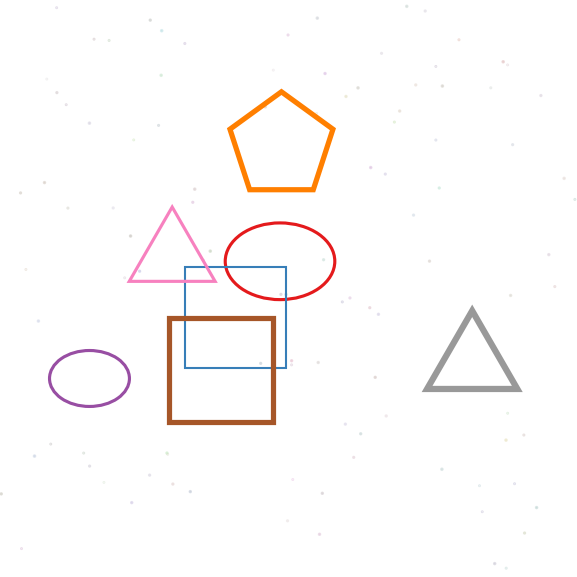[{"shape": "oval", "thickness": 1.5, "radius": 0.47, "center": [0.485, 0.547]}, {"shape": "square", "thickness": 1, "radius": 0.44, "center": [0.407, 0.449]}, {"shape": "oval", "thickness": 1.5, "radius": 0.35, "center": [0.155, 0.344]}, {"shape": "pentagon", "thickness": 2.5, "radius": 0.47, "center": [0.487, 0.746]}, {"shape": "square", "thickness": 2.5, "radius": 0.45, "center": [0.383, 0.358]}, {"shape": "triangle", "thickness": 1.5, "radius": 0.43, "center": [0.298, 0.555]}, {"shape": "triangle", "thickness": 3, "radius": 0.45, "center": [0.818, 0.371]}]